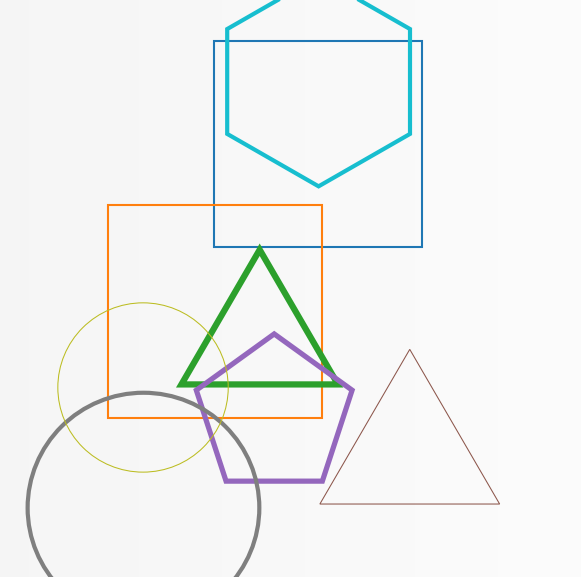[{"shape": "square", "thickness": 1, "radius": 0.89, "center": [0.547, 0.75]}, {"shape": "square", "thickness": 1, "radius": 0.92, "center": [0.369, 0.46]}, {"shape": "triangle", "thickness": 3, "radius": 0.78, "center": [0.447, 0.411]}, {"shape": "pentagon", "thickness": 2.5, "radius": 0.7, "center": [0.472, 0.28]}, {"shape": "triangle", "thickness": 0.5, "radius": 0.89, "center": [0.705, 0.216]}, {"shape": "circle", "thickness": 2, "radius": 1.0, "center": [0.247, 0.12]}, {"shape": "circle", "thickness": 0.5, "radius": 0.73, "center": [0.246, 0.328]}, {"shape": "hexagon", "thickness": 2, "radius": 0.91, "center": [0.548, 0.858]}]